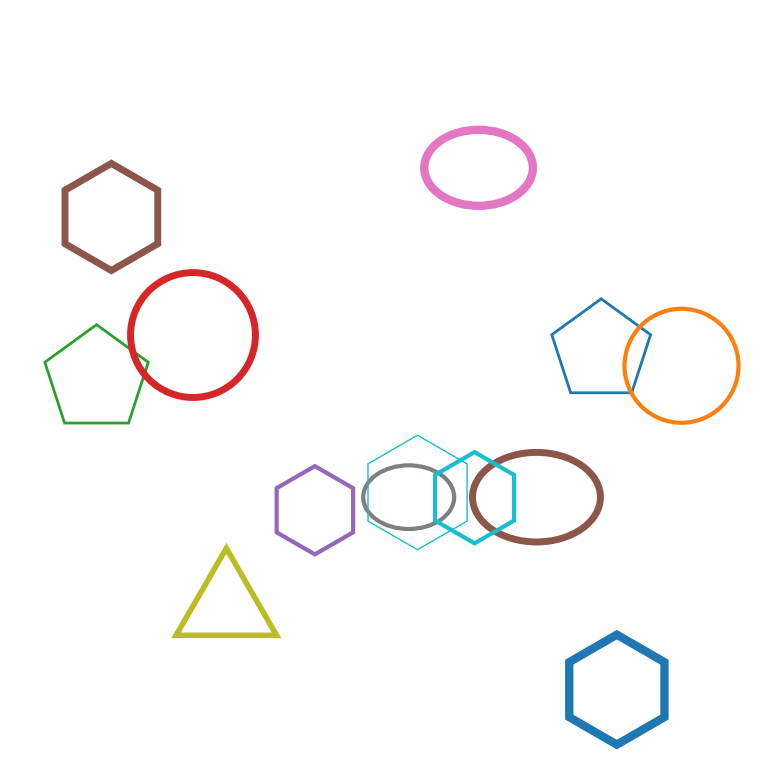[{"shape": "hexagon", "thickness": 3, "radius": 0.36, "center": [0.801, 0.104]}, {"shape": "pentagon", "thickness": 1, "radius": 0.34, "center": [0.781, 0.544]}, {"shape": "circle", "thickness": 1.5, "radius": 0.37, "center": [0.885, 0.525]}, {"shape": "pentagon", "thickness": 1, "radius": 0.35, "center": [0.125, 0.508]}, {"shape": "circle", "thickness": 2.5, "radius": 0.41, "center": [0.251, 0.565]}, {"shape": "hexagon", "thickness": 1.5, "radius": 0.29, "center": [0.409, 0.337]}, {"shape": "oval", "thickness": 2.5, "radius": 0.42, "center": [0.697, 0.354]}, {"shape": "hexagon", "thickness": 2.5, "radius": 0.35, "center": [0.145, 0.718]}, {"shape": "oval", "thickness": 3, "radius": 0.35, "center": [0.622, 0.782]}, {"shape": "oval", "thickness": 1.5, "radius": 0.3, "center": [0.531, 0.354]}, {"shape": "triangle", "thickness": 2, "radius": 0.38, "center": [0.294, 0.213]}, {"shape": "hexagon", "thickness": 0.5, "radius": 0.37, "center": [0.542, 0.36]}, {"shape": "hexagon", "thickness": 1.5, "radius": 0.3, "center": [0.616, 0.354]}]